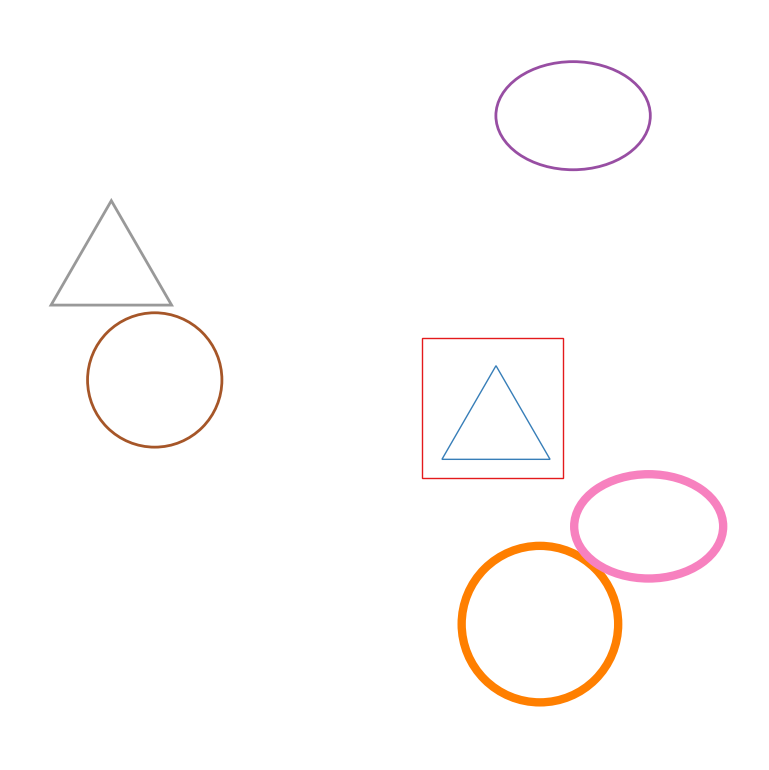[{"shape": "square", "thickness": 0.5, "radius": 0.46, "center": [0.64, 0.47]}, {"shape": "triangle", "thickness": 0.5, "radius": 0.41, "center": [0.644, 0.444]}, {"shape": "oval", "thickness": 1, "radius": 0.5, "center": [0.744, 0.85]}, {"shape": "circle", "thickness": 3, "radius": 0.51, "center": [0.701, 0.189]}, {"shape": "circle", "thickness": 1, "radius": 0.44, "center": [0.201, 0.507]}, {"shape": "oval", "thickness": 3, "radius": 0.48, "center": [0.842, 0.316]}, {"shape": "triangle", "thickness": 1, "radius": 0.45, "center": [0.145, 0.649]}]